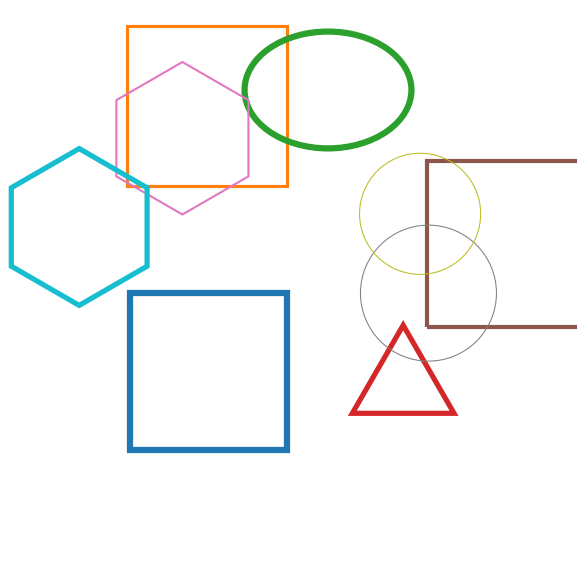[{"shape": "square", "thickness": 3, "radius": 0.68, "center": [0.361, 0.356]}, {"shape": "square", "thickness": 1.5, "radius": 0.69, "center": [0.358, 0.815]}, {"shape": "oval", "thickness": 3, "radius": 0.72, "center": [0.568, 0.843]}, {"shape": "triangle", "thickness": 2.5, "radius": 0.51, "center": [0.698, 0.334]}, {"shape": "square", "thickness": 2, "radius": 0.72, "center": [0.884, 0.577]}, {"shape": "hexagon", "thickness": 1, "radius": 0.66, "center": [0.316, 0.76]}, {"shape": "circle", "thickness": 0.5, "radius": 0.59, "center": [0.742, 0.492]}, {"shape": "circle", "thickness": 0.5, "radius": 0.52, "center": [0.727, 0.629]}, {"shape": "hexagon", "thickness": 2.5, "radius": 0.68, "center": [0.137, 0.606]}]